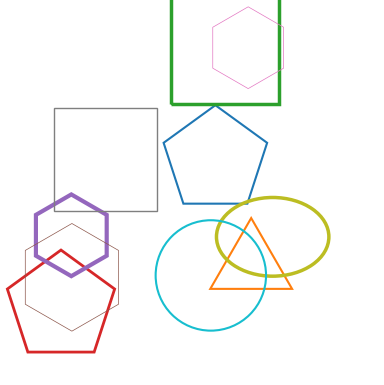[{"shape": "pentagon", "thickness": 1.5, "radius": 0.71, "center": [0.559, 0.585]}, {"shape": "triangle", "thickness": 1.5, "radius": 0.61, "center": [0.652, 0.311]}, {"shape": "square", "thickness": 2.5, "radius": 0.7, "center": [0.584, 0.871]}, {"shape": "pentagon", "thickness": 2, "radius": 0.73, "center": [0.158, 0.204]}, {"shape": "hexagon", "thickness": 3, "radius": 0.53, "center": [0.185, 0.389]}, {"shape": "hexagon", "thickness": 0.5, "radius": 0.7, "center": [0.187, 0.28]}, {"shape": "hexagon", "thickness": 0.5, "radius": 0.53, "center": [0.645, 0.876]}, {"shape": "square", "thickness": 1, "radius": 0.67, "center": [0.275, 0.585]}, {"shape": "oval", "thickness": 2.5, "radius": 0.73, "center": [0.708, 0.385]}, {"shape": "circle", "thickness": 1.5, "radius": 0.72, "center": [0.548, 0.285]}]